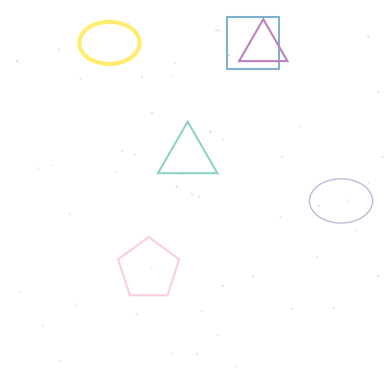[{"shape": "triangle", "thickness": 1.5, "radius": 0.45, "center": [0.487, 0.595]}, {"shape": "oval", "thickness": 1, "radius": 0.41, "center": [0.886, 0.478]}, {"shape": "square", "thickness": 1.5, "radius": 0.34, "center": [0.657, 0.889]}, {"shape": "pentagon", "thickness": 1.5, "radius": 0.42, "center": [0.386, 0.301]}, {"shape": "triangle", "thickness": 1.5, "radius": 0.36, "center": [0.684, 0.878]}, {"shape": "oval", "thickness": 3, "radius": 0.39, "center": [0.285, 0.889]}]